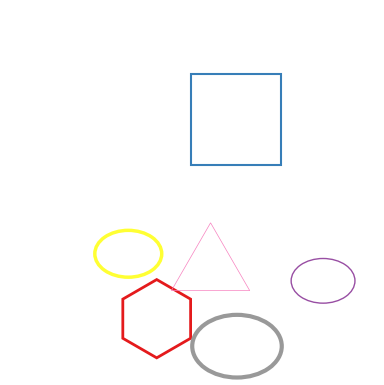[{"shape": "hexagon", "thickness": 2, "radius": 0.51, "center": [0.407, 0.172]}, {"shape": "square", "thickness": 1.5, "radius": 0.59, "center": [0.613, 0.69]}, {"shape": "oval", "thickness": 1, "radius": 0.41, "center": [0.839, 0.271]}, {"shape": "oval", "thickness": 2.5, "radius": 0.43, "center": [0.333, 0.341]}, {"shape": "triangle", "thickness": 0.5, "radius": 0.59, "center": [0.547, 0.304]}, {"shape": "oval", "thickness": 3, "radius": 0.58, "center": [0.616, 0.101]}]